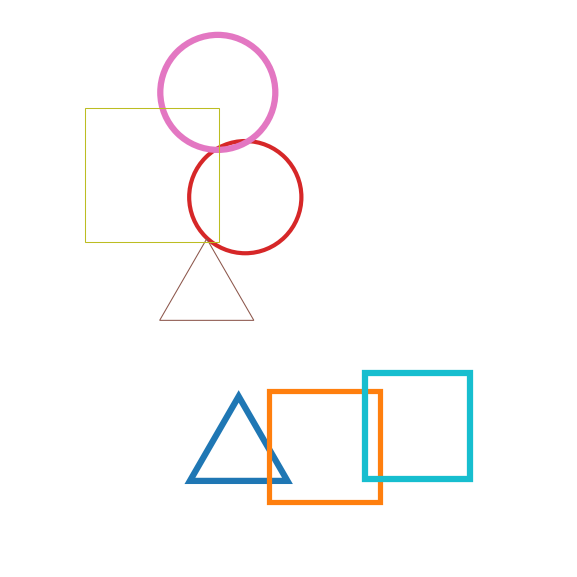[{"shape": "triangle", "thickness": 3, "radius": 0.49, "center": [0.413, 0.215]}, {"shape": "square", "thickness": 2.5, "radius": 0.48, "center": [0.562, 0.226]}, {"shape": "circle", "thickness": 2, "radius": 0.49, "center": [0.425, 0.658]}, {"shape": "triangle", "thickness": 0.5, "radius": 0.47, "center": [0.358, 0.491]}, {"shape": "circle", "thickness": 3, "radius": 0.5, "center": [0.377, 0.839]}, {"shape": "square", "thickness": 0.5, "radius": 0.58, "center": [0.263, 0.696]}, {"shape": "square", "thickness": 3, "radius": 0.46, "center": [0.723, 0.261]}]